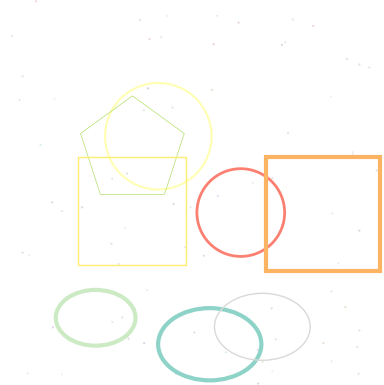[{"shape": "oval", "thickness": 3, "radius": 0.67, "center": [0.545, 0.106]}, {"shape": "circle", "thickness": 1.5, "radius": 0.69, "center": [0.411, 0.646]}, {"shape": "circle", "thickness": 2, "radius": 0.57, "center": [0.625, 0.448]}, {"shape": "square", "thickness": 3, "radius": 0.74, "center": [0.84, 0.444]}, {"shape": "pentagon", "thickness": 0.5, "radius": 0.71, "center": [0.344, 0.61]}, {"shape": "oval", "thickness": 1, "radius": 0.62, "center": [0.681, 0.151]}, {"shape": "oval", "thickness": 3, "radius": 0.52, "center": [0.248, 0.175]}, {"shape": "square", "thickness": 1, "radius": 0.7, "center": [0.343, 0.451]}]